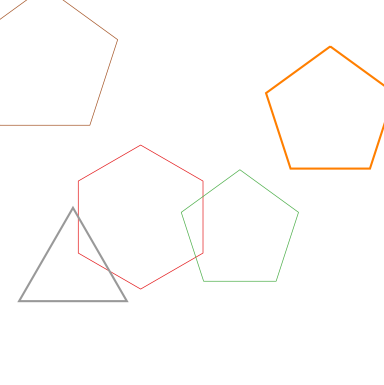[{"shape": "hexagon", "thickness": 0.5, "radius": 0.94, "center": [0.365, 0.436]}, {"shape": "pentagon", "thickness": 0.5, "radius": 0.8, "center": [0.623, 0.399]}, {"shape": "pentagon", "thickness": 1.5, "radius": 0.88, "center": [0.858, 0.704]}, {"shape": "pentagon", "thickness": 0.5, "radius": 0.99, "center": [0.117, 0.836]}, {"shape": "triangle", "thickness": 1.5, "radius": 0.81, "center": [0.19, 0.299]}]